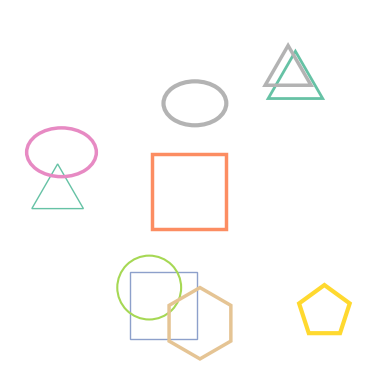[{"shape": "triangle", "thickness": 1, "radius": 0.39, "center": [0.15, 0.497]}, {"shape": "triangle", "thickness": 2, "radius": 0.41, "center": [0.767, 0.785]}, {"shape": "square", "thickness": 2.5, "radius": 0.48, "center": [0.491, 0.503]}, {"shape": "square", "thickness": 1, "radius": 0.43, "center": [0.425, 0.205]}, {"shape": "oval", "thickness": 2.5, "radius": 0.45, "center": [0.16, 0.604]}, {"shape": "circle", "thickness": 1.5, "radius": 0.41, "center": [0.388, 0.253]}, {"shape": "pentagon", "thickness": 3, "radius": 0.35, "center": [0.843, 0.191]}, {"shape": "hexagon", "thickness": 2.5, "radius": 0.46, "center": [0.519, 0.16]}, {"shape": "oval", "thickness": 3, "radius": 0.41, "center": [0.506, 0.732]}, {"shape": "triangle", "thickness": 2.5, "radius": 0.34, "center": [0.748, 0.813]}]